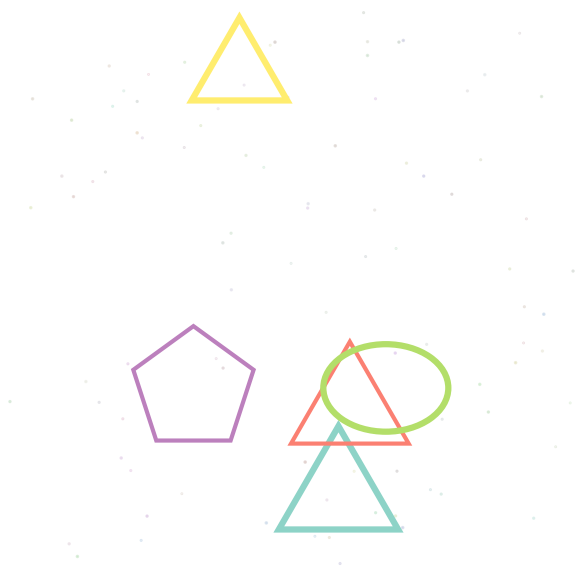[{"shape": "triangle", "thickness": 3, "radius": 0.6, "center": [0.586, 0.142]}, {"shape": "triangle", "thickness": 2, "radius": 0.59, "center": [0.606, 0.29]}, {"shape": "oval", "thickness": 3, "radius": 0.54, "center": [0.668, 0.327]}, {"shape": "pentagon", "thickness": 2, "radius": 0.55, "center": [0.335, 0.325]}, {"shape": "triangle", "thickness": 3, "radius": 0.48, "center": [0.415, 0.873]}]